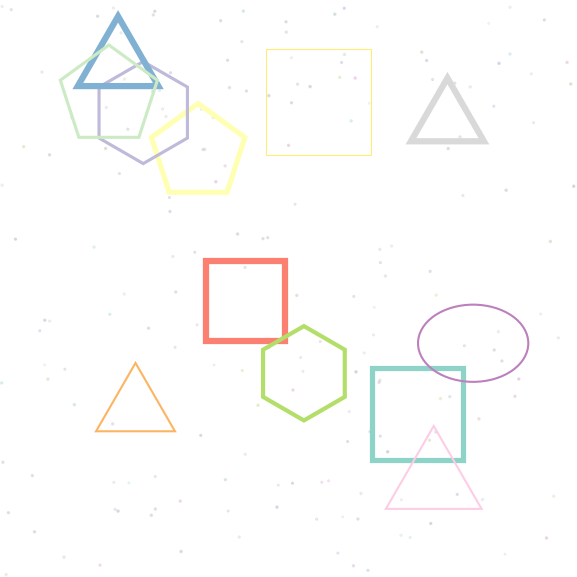[{"shape": "square", "thickness": 2.5, "radius": 0.4, "center": [0.723, 0.282]}, {"shape": "pentagon", "thickness": 2.5, "radius": 0.43, "center": [0.343, 0.735]}, {"shape": "hexagon", "thickness": 1.5, "radius": 0.44, "center": [0.248, 0.804]}, {"shape": "square", "thickness": 3, "radius": 0.35, "center": [0.425, 0.478]}, {"shape": "triangle", "thickness": 3, "radius": 0.4, "center": [0.204, 0.89]}, {"shape": "triangle", "thickness": 1, "radius": 0.39, "center": [0.235, 0.292]}, {"shape": "hexagon", "thickness": 2, "radius": 0.41, "center": [0.526, 0.353]}, {"shape": "triangle", "thickness": 1, "radius": 0.48, "center": [0.751, 0.166]}, {"shape": "triangle", "thickness": 3, "radius": 0.36, "center": [0.775, 0.791]}, {"shape": "oval", "thickness": 1, "radius": 0.48, "center": [0.819, 0.405]}, {"shape": "pentagon", "thickness": 1.5, "radius": 0.44, "center": [0.189, 0.833]}, {"shape": "square", "thickness": 0.5, "radius": 0.46, "center": [0.551, 0.823]}]